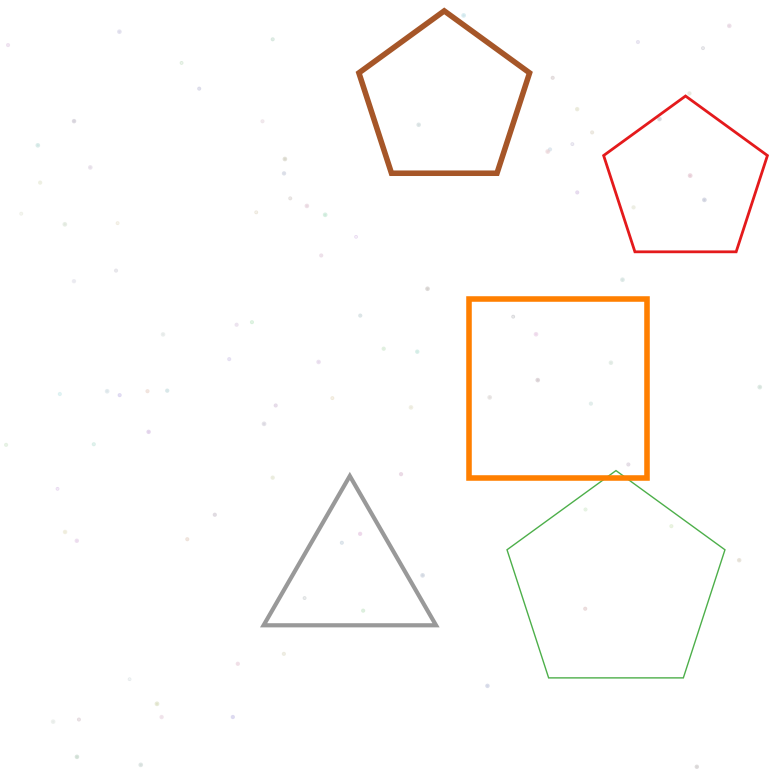[{"shape": "pentagon", "thickness": 1, "radius": 0.56, "center": [0.89, 0.763]}, {"shape": "pentagon", "thickness": 0.5, "radius": 0.74, "center": [0.8, 0.24]}, {"shape": "square", "thickness": 2, "radius": 0.58, "center": [0.725, 0.495]}, {"shape": "pentagon", "thickness": 2, "radius": 0.58, "center": [0.577, 0.869]}, {"shape": "triangle", "thickness": 1.5, "radius": 0.65, "center": [0.454, 0.253]}]